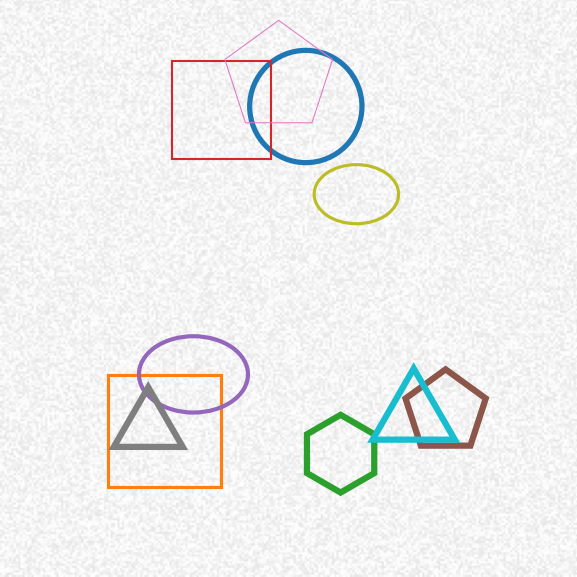[{"shape": "circle", "thickness": 2.5, "radius": 0.49, "center": [0.53, 0.815]}, {"shape": "square", "thickness": 1.5, "radius": 0.49, "center": [0.285, 0.253]}, {"shape": "hexagon", "thickness": 3, "radius": 0.34, "center": [0.59, 0.214]}, {"shape": "square", "thickness": 1, "radius": 0.43, "center": [0.384, 0.809]}, {"shape": "oval", "thickness": 2, "radius": 0.47, "center": [0.335, 0.351]}, {"shape": "pentagon", "thickness": 3, "radius": 0.37, "center": [0.772, 0.287]}, {"shape": "pentagon", "thickness": 0.5, "radius": 0.49, "center": [0.483, 0.866]}, {"shape": "triangle", "thickness": 3, "radius": 0.34, "center": [0.257, 0.26]}, {"shape": "oval", "thickness": 1.5, "radius": 0.37, "center": [0.617, 0.663]}, {"shape": "triangle", "thickness": 3, "radius": 0.41, "center": [0.716, 0.279]}]